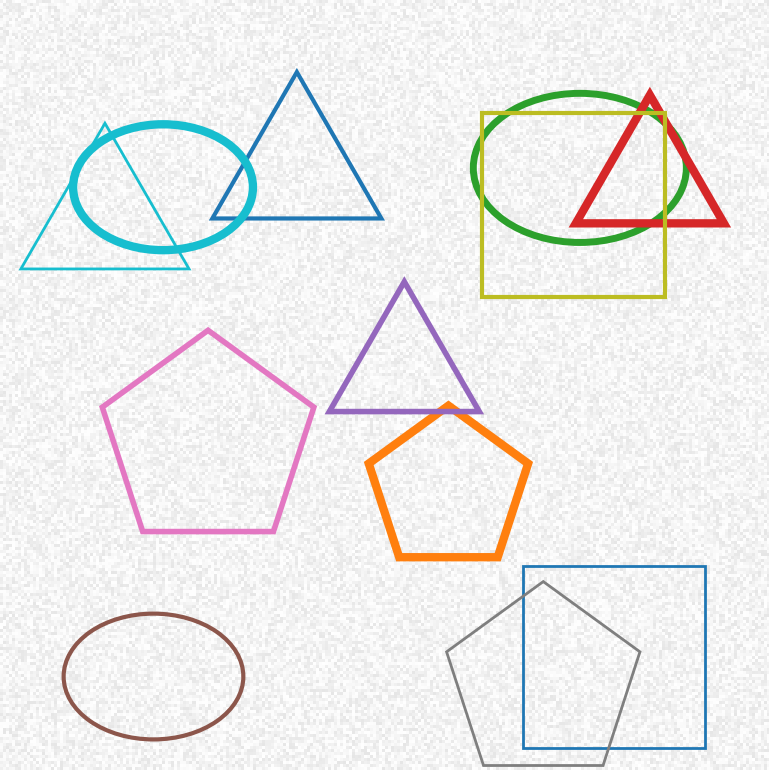[{"shape": "square", "thickness": 1, "radius": 0.59, "center": [0.798, 0.147]}, {"shape": "triangle", "thickness": 1.5, "radius": 0.63, "center": [0.386, 0.78]}, {"shape": "pentagon", "thickness": 3, "radius": 0.54, "center": [0.582, 0.364]}, {"shape": "oval", "thickness": 2.5, "radius": 0.69, "center": [0.753, 0.782]}, {"shape": "triangle", "thickness": 3, "radius": 0.56, "center": [0.844, 0.765]}, {"shape": "triangle", "thickness": 2, "radius": 0.56, "center": [0.525, 0.522]}, {"shape": "oval", "thickness": 1.5, "radius": 0.58, "center": [0.199, 0.121]}, {"shape": "pentagon", "thickness": 2, "radius": 0.72, "center": [0.27, 0.427]}, {"shape": "pentagon", "thickness": 1, "radius": 0.66, "center": [0.706, 0.113]}, {"shape": "square", "thickness": 1.5, "radius": 0.6, "center": [0.745, 0.734]}, {"shape": "triangle", "thickness": 1, "radius": 0.63, "center": [0.136, 0.714]}, {"shape": "oval", "thickness": 3, "radius": 0.58, "center": [0.212, 0.757]}]